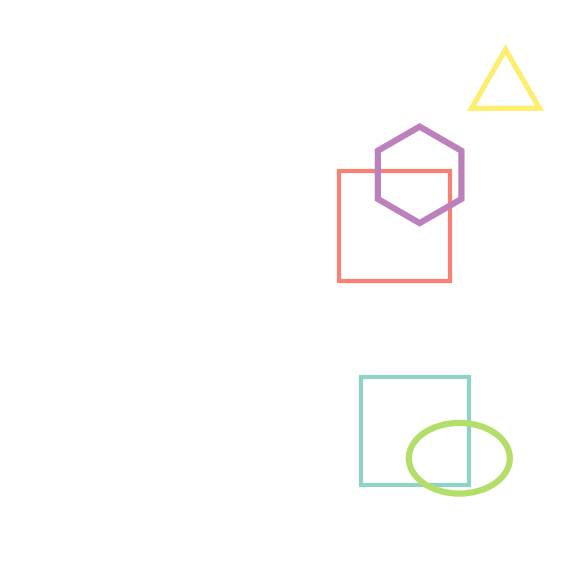[{"shape": "square", "thickness": 2, "radius": 0.47, "center": [0.719, 0.253]}, {"shape": "square", "thickness": 2, "radius": 0.48, "center": [0.683, 0.608]}, {"shape": "oval", "thickness": 3, "radius": 0.44, "center": [0.795, 0.206]}, {"shape": "hexagon", "thickness": 3, "radius": 0.42, "center": [0.727, 0.696]}, {"shape": "triangle", "thickness": 2.5, "radius": 0.34, "center": [0.875, 0.846]}]